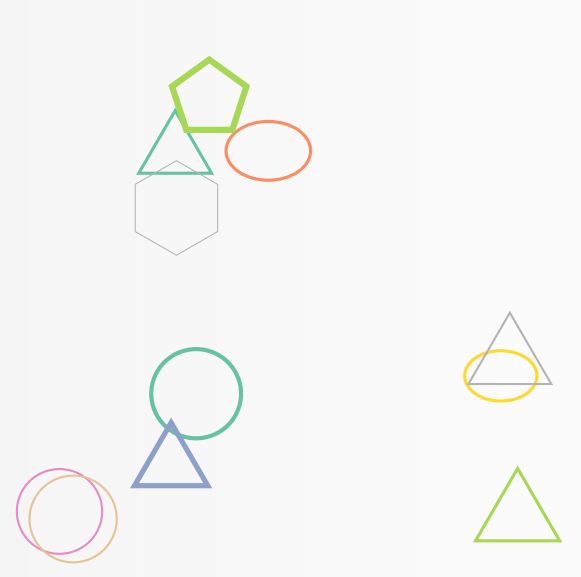[{"shape": "triangle", "thickness": 1.5, "radius": 0.36, "center": [0.301, 0.735]}, {"shape": "circle", "thickness": 2, "radius": 0.39, "center": [0.337, 0.317]}, {"shape": "oval", "thickness": 1.5, "radius": 0.36, "center": [0.462, 0.738]}, {"shape": "triangle", "thickness": 2.5, "radius": 0.36, "center": [0.294, 0.194]}, {"shape": "circle", "thickness": 1, "radius": 0.37, "center": [0.102, 0.114]}, {"shape": "pentagon", "thickness": 3, "radius": 0.34, "center": [0.36, 0.829]}, {"shape": "triangle", "thickness": 1.5, "radius": 0.42, "center": [0.891, 0.104]}, {"shape": "oval", "thickness": 1.5, "radius": 0.31, "center": [0.862, 0.348]}, {"shape": "circle", "thickness": 1, "radius": 0.38, "center": [0.126, 0.1]}, {"shape": "hexagon", "thickness": 0.5, "radius": 0.41, "center": [0.304, 0.639]}, {"shape": "triangle", "thickness": 1, "radius": 0.41, "center": [0.877, 0.375]}]